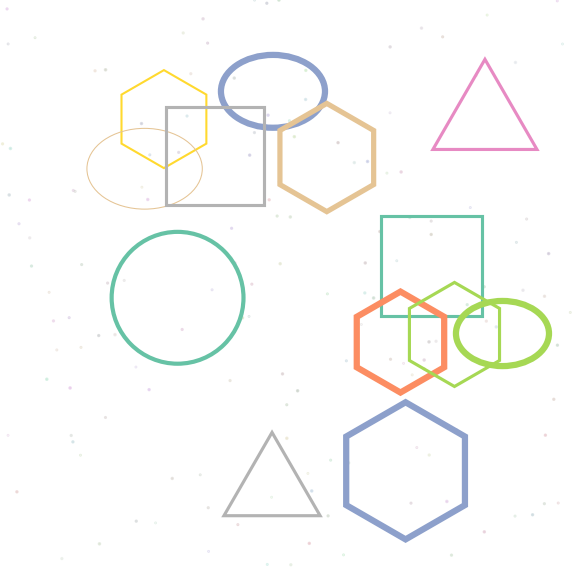[{"shape": "circle", "thickness": 2, "radius": 0.57, "center": [0.307, 0.483]}, {"shape": "square", "thickness": 1.5, "radius": 0.44, "center": [0.747, 0.538]}, {"shape": "hexagon", "thickness": 3, "radius": 0.44, "center": [0.693, 0.407]}, {"shape": "hexagon", "thickness": 3, "radius": 0.59, "center": [0.702, 0.184]}, {"shape": "oval", "thickness": 3, "radius": 0.45, "center": [0.473, 0.841]}, {"shape": "triangle", "thickness": 1.5, "radius": 0.52, "center": [0.84, 0.792]}, {"shape": "oval", "thickness": 3, "radius": 0.4, "center": [0.87, 0.422]}, {"shape": "hexagon", "thickness": 1.5, "radius": 0.45, "center": [0.787, 0.42]}, {"shape": "hexagon", "thickness": 1, "radius": 0.42, "center": [0.284, 0.793]}, {"shape": "oval", "thickness": 0.5, "radius": 0.5, "center": [0.25, 0.707]}, {"shape": "hexagon", "thickness": 2.5, "radius": 0.47, "center": [0.566, 0.726]}, {"shape": "triangle", "thickness": 1.5, "radius": 0.48, "center": [0.471, 0.154]}, {"shape": "square", "thickness": 1.5, "radius": 0.42, "center": [0.373, 0.729]}]